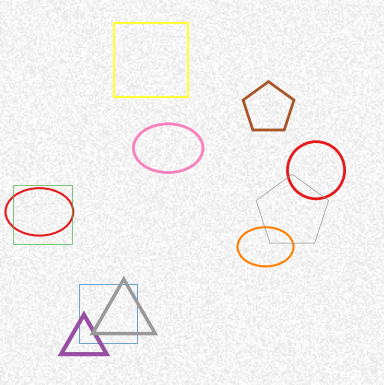[{"shape": "oval", "thickness": 1.5, "radius": 0.44, "center": [0.102, 0.45]}, {"shape": "circle", "thickness": 2, "radius": 0.37, "center": [0.821, 0.558]}, {"shape": "square", "thickness": 0.5, "radius": 0.38, "center": [0.281, 0.186]}, {"shape": "square", "thickness": 0.5, "radius": 0.38, "center": [0.111, 0.442]}, {"shape": "triangle", "thickness": 3, "radius": 0.34, "center": [0.218, 0.114]}, {"shape": "oval", "thickness": 1.5, "radius": 0.36, "center": [0.69, 0.359]}, {"shape": "square", "thickness": 1.5, "radius": 0.48, "center": [0.393, 0.843]}, {"shape": "pentagon", "thickness": 2, "radius": 0.35, "center": [0.697, 0.719]}, {"shape": "oval", "thickness": 2, "radius": 0.45, "center": [0.437, 0.615]}, {"shape": "triangle", "thickness": 2.5, "radius": 0.47, "center": [0.322, 0.181]}, {"shape": "pentagon", "thickness": 0.5, "radius": 0.49, "center": [0.759, 0.449]}]